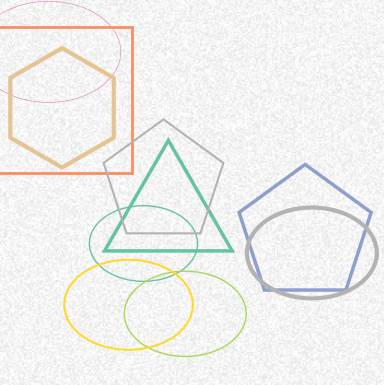[{"shape": "oval", "thickness": 1, "radius": 0.7, "center": [0.373, 0.367]}, {"shape": "triangle", "thickness": 2.5, "radius": 0.96, "center": [0.437, 0.444]}, {"shape": "square", "thickness": 2, "radius": 0.95, "center": [0.152, 0.74]}, {"shape": "pentagon", "thickness": 2.5, "radius": 0.9, "center": [0.793, 0.393]}, {"shape": "oval", "thickness": 0.5, "radius": 0.94, "center": [0.126, 0.865]}, {"shape": "oval", "thickness": 1, "radius": 0.79, "center": [0.481, 0.185]}, {"shape": "oval", "thickness": 1.5, "radius": 0.84, "center": [0.334, 0.208]}, {"shape": "hexagon", "thickness": 3, "radius": 0.78, "center": [0.161, 0.72]}, {"shape": "oval", "thickness": 3, "radius": 0.84, "center": [0.81, 0.343]}, {"shape": "pentagon", "thickness": 1.5, "radius": 0.82, "center": [0.425, 0.526]}]